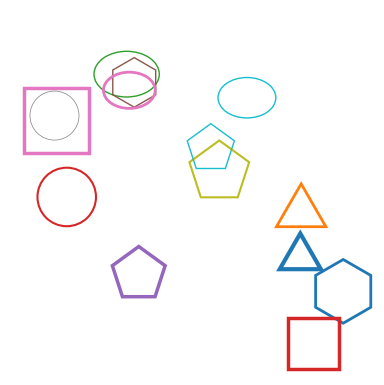[{"shape": "hexagon", "thickness": 2, "radius": 0.41, "center": [0.891, 0.243]}, {"shape": "triangle", "thickness": 3, "radius": 0.31, "center": [0.78, 0.332]}, {"shape": "triangle", "thickness": 2, "radius": 0.37, "center": [0.782, 0.448]}, {"shape": "oval", "thickness": 1, "radius": 0.42, "center": [0.329, 0.807]}, {"shape": "square", "thickness": 2.5, "radius": 0.33, "center": [0.814, 0.107]}, {"shape": "circle", "thickness": 1.5, "radius": 0.38, "center": [0.173, 0.488]}, {"shape": "pentagon", "thickness": 2.5, "radius": 0.36, "center": [0.36, 0.288]}, {"shape": "hexagon", "thickness": 1, "radius": 0.32, "center": [0.349, 0.786]}, {"shape": "square", "thickness": 2.5, "radius": 0.42, "center": [0.146, 0.688]}, {"shape": "oval", "thickness": 2, "radius": 0.34, "center": [0.336, 0.766]}, {"shape": "circle", "thickness": 0.5, "radius": 0.32, "center": [0.142, 0.7]}, {"shape": "pentagon", "thickness": 1.5, "radius": 0.41, "center": [0.57, 0.554]}, {"shape": "oval", "thickness": 1, "radius": 0.38, "center": [0.641, 0.746]}, {"shape": "pentagon", "thickness": 1, "radius": 0.32, "center": [0.548, 0.614]}]